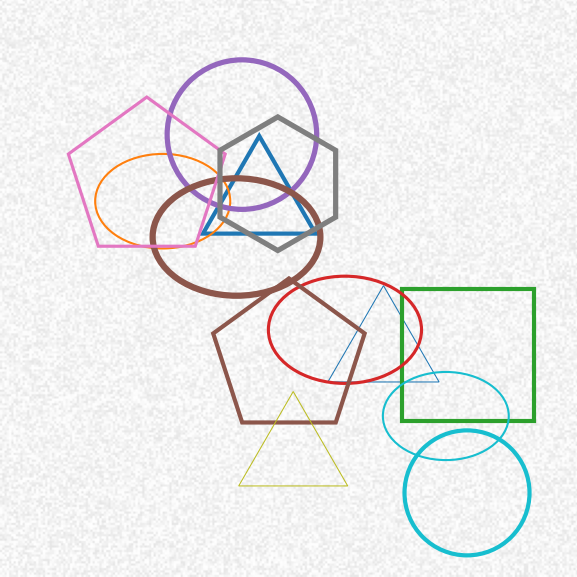[{"shape": "triangle", "thickness": 2, "radius": 0.56, "center": [0.449, 0.651]}, {"shape": "triangle", "thickness": 0.5, "radius": 0.56, "center": [0.664, 0.393]}, {"shape": "oval", "thickness": 1, "radius": 0.58, "center": [0.282, 0.651]}, {"shape": "square", "thickness": 2, "radius": 0.57, "center": [0.81, 0.384]}, {"shape": "oval", "thickness": 1.5, "radius": 0.66, "center": [0.597, 0.428]}, {"shape": "circle", "thickness": 2.5, "radius": 0.65, "center": [0.419, 0.766]}, {"shape": "pentagon", "thickness": 2, "radius": 0.69, "center": [0.5, 0.379]}, {"shape": "oval", "thickness": 3, "radius": 0.73, "center": [0.41, 0.589]}, {"shape": "pentagon", "thickness": 1.5, "radius": 0.71, "center": [0.254, 0.688]}, {"shape": "hexagon", "thickness": 2.5, "radius": 0.58, "center": [0.481, 0.681]}, {"shape": "triangle", "thickness": 0.5, "radius": 0.54, "center": [0.508, 0.212]}, {"shape": "oval", "thickness": 1, "radius": 0.54, "center": [0.772, 0.279]}, {"shape": "circle", "thickness": 2, "radius": 0.54, "center": [0.809, 0.146]}]